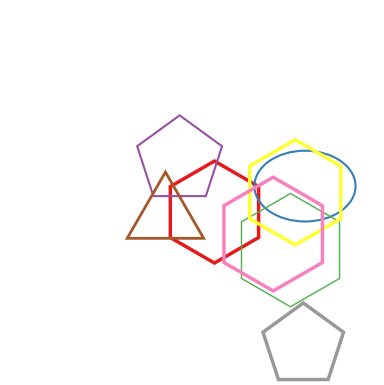[{"shape": "hexagon", "thickness": 2.5, "radius": 0.66, "center": [0.557, 0.449]}, {"shape": "oval", "thickness": 1.5, "radius": 0.66, "center": [0.792, 0.517]}, {"shape": "hexagon", "thickness": 1, "radius": 0.74, "center": [0.755, 0.35]}, {"shape": "pentagon", "thickness": 1.5, "radius": 0.58, "center": [0.467, 0.584]}, {"shape": "hexagon", "thickness": 2.5, "radius": 0.68, "center": [0.767, 0.5]}, {"shape": "triangle", "thickness": 2, "radius": 0.57, "center": [0.43, 0.438]}, {"shape": "hexagon", "thickness": 2.5, "radius": 0.74, "center": [0.71, 0.392]}, {"shape": "pentagon", "thickness": 2.5, "radius": 0.55, "center": [0.788, 0.103]}]